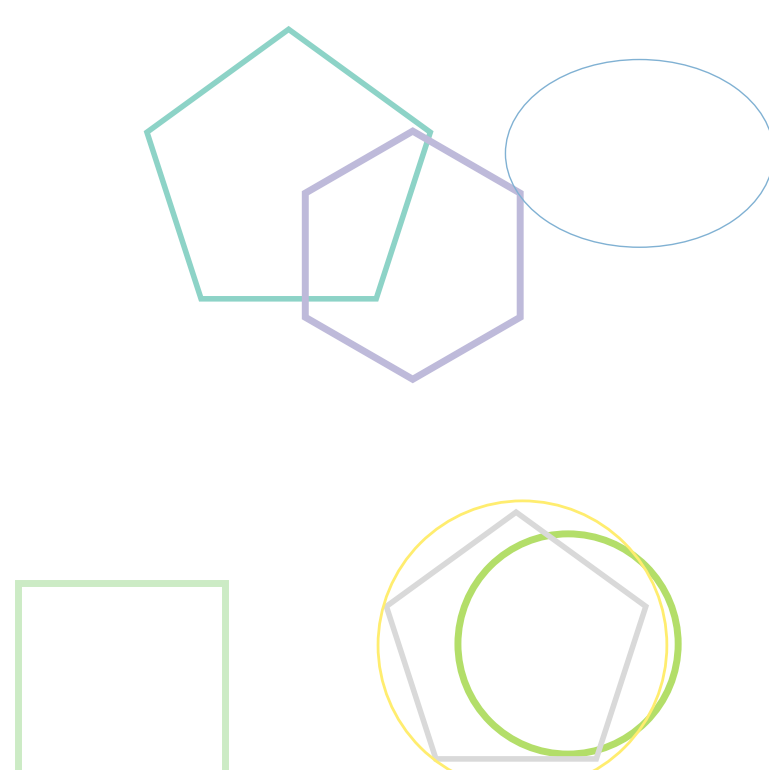[{"shape": "pentagon", "thickness": 2, "radius": 0.97, "center": [0.375, 0.768]}, {"shape": "hexagon", "thickness": 2.5, "radius": 0.81, "center": [0.536, 0.669]}, {"shape": "oval", "thickness": 0.5, "radius": 0.87, "center": [0.831, 0.801]}, {"shape": "circle", "thickness": 2.5, "radius": 0.72, "center": [0.738, 0.164]}, {"shape": "pentagon", "thickness": 2, "radius": 0.89, "center": [0.67, 0.158]}, {"shape": "square", "thickness": 2.5, "radius": 0.67, "center": [0.158, 0.108]}, {"shape": "circle", "thickness": 1, "radius": 0.94, "center": [0.679, 0.162]}]